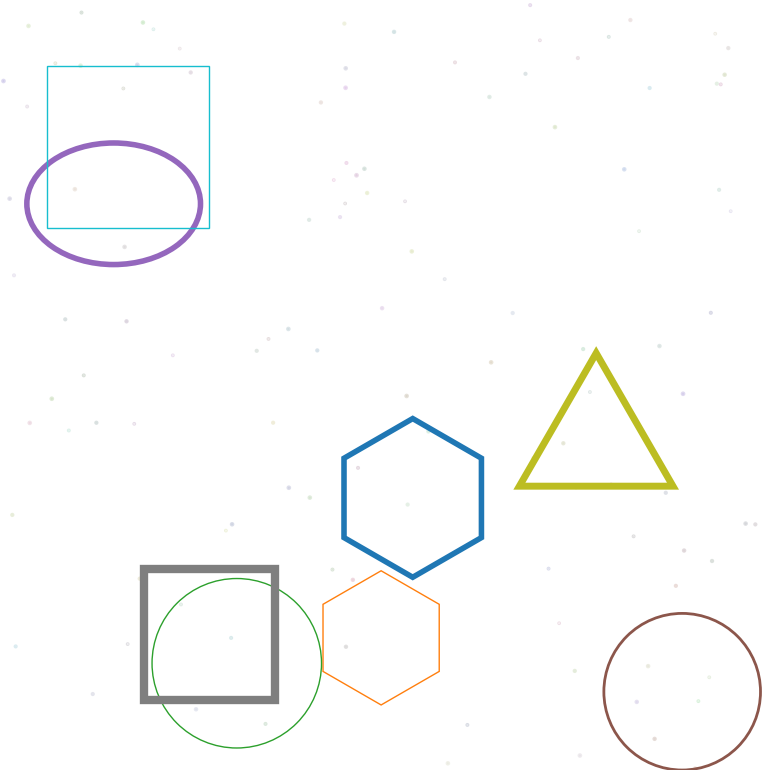[{"shape": "hexagon", "thickness": 2, "radius": 0.52, "center": [0.536, 0.353]}, {"shape": "hexagon", "thickness": 0.5, "radius": 0.44, "center": [0.495, 0.172]}, {"shape": "circle", "thickness": 0.5, "radius": 0.55, "center": [0.308, 0.139]}, {"shape": "oval", "thickness": 2, "radius": 0.56, "center": [0.148, 0.735]}, {"shape": "circle", "thickness": 1, "radius": 0.51, "center": [0.886, 0.102]}, {"shape": "square", "thickness": 3, "radius": 0.42, "center": [0.273, 0.176]}, {"shape": "triangle", "thickness": 2.5, "radius": 0.58, "center": [0.774, 0.426]}, {"shape": "square", "thickness": 0.5, "radius": 0.52, "center": [0.166, 0.809]}]